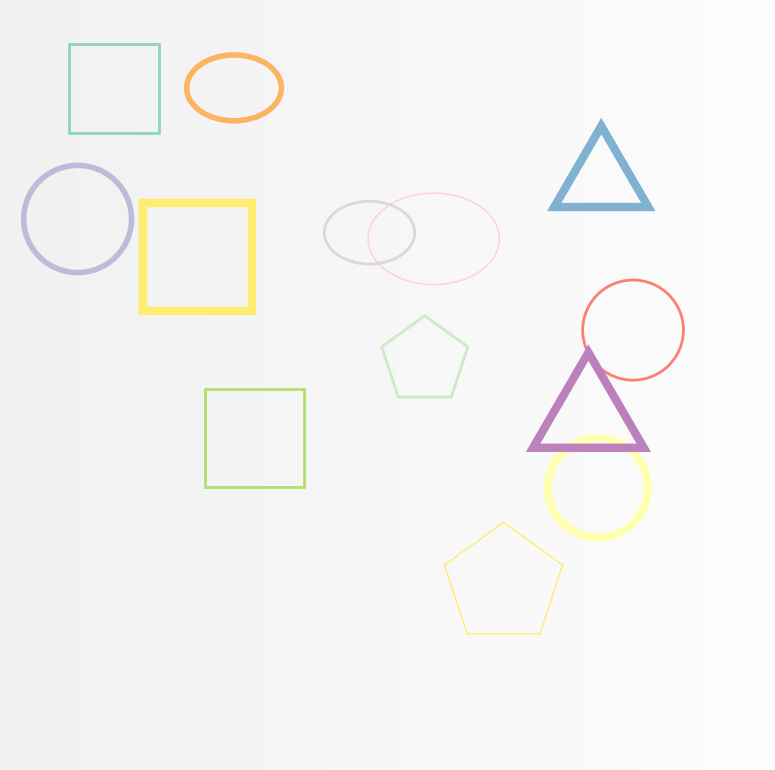[{"shape": "square", "thickness": 1, "radius": 0.29, "center": [0.147, 0.885]}, {"shape": "circle", "thickness": 3, "radius": 0.32, "center": [0.772, 0.366]}, {"shape": "circle", "thickness": 2, "radius": 0.35, "center": [0.1, 0.716]}, {"shape": "circle", "thickness": 1, "radius": 0.33, "center": [0.817, 0.571]}, {"shape": "triangle", "thickness": 3, "radius": 0.35, "center": [0.776, 0.766]}, {"shape": "oval", "thickness": 2, "radius": 0.31, "center": [0.302, 0.886]}, {"shape": "square", "thickness": 1, "radius": 0.32, "center": [0.328, 0.431]}, {"shape": "oval", "thickness": 0.5, "radius": 0.42, "center": [0.56, 0.69]}, {"shape": "oval", "thickness": 1, "radius": 0.29, "center": [0.477, 0.698]}, {"shape": "triangle", "thickness": 3, "radius": 0.41, "center": [0.759, 0.46]}, {"shape": "pentagon", "thickness": 1, "radius": 0.29, "center": [0.548, 0.532]}, {"shape": "square", "thickness": 3, "radius": 0.35, "center": [0.255, 0.666]}, {"shape": "pentagon", "thickness": 0.5, "radius": 0.4, "center": [0.65, 0.242]}]